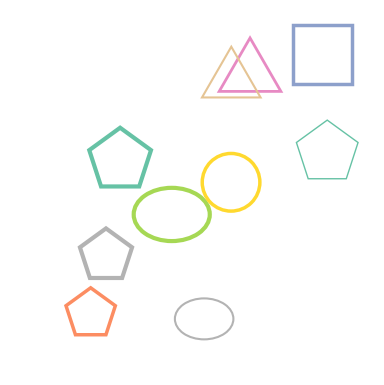[{"shape": "pentagon", "thickness": 1, "radius": 0.42, "center": [0.85, 0.604]}, {"shape": "pentagon", "thickness": 3, "radius": 0.42, "center": [0.312, 0.584]}, {"shape": "pentagon", "thickness": 2.5, "radius": 0.34, "center": [0.236, 0.185]}, {"shape": "square", "thickness": 2.5, "radius": 0.38, "center": [0.839, 0.859]}, {"shape": "triangle", "thickness": 2, "radius": 0.46, "center": [0.649, 0.809]}, {"shape": "oval", "thickness": 3, "radius": 0.49, "center": [0.446, 0.443]}, {"shape": "circle", "thickness": 2.5, "radius": 0.37, "center": [0.6, 0.527]}, {"shape": "triangle", "thickness": 1.5, "radius": 0.44, "center": [0.601, 0.791]}, {"shape": "pentagon", "thickness": 3, "radius": 0.36, "center": [0.275, 0.336]}, {"shape": "oval", "thickness": 1.5, "radius": 0.38, "center": [0.53, 0.172]}]